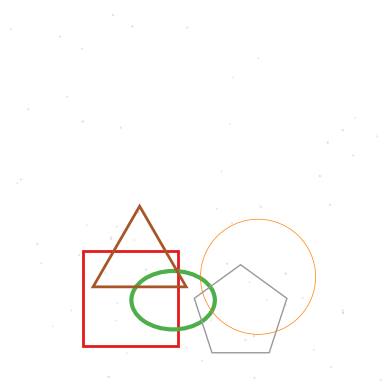[{"shape": "square", "thickness": 2, "radius": 0.62, "center": [0.34, 0.225]}, {"shape": "oval", "thickness": 3, "radius": 0.54, "center": [0.45, 0.22]}, {"shape": "circle", "thickness": 0.5, "radius": 0.75, "center": [0.67, 0.281]}, {"shape": "triangle", "thickness": 2, "radius": 0.7, "center": [0.363, 0.325]}, {"shape": "pentagon", "thickness": 1, "radius": 0.63, "center": [0.625, 0.186]}]